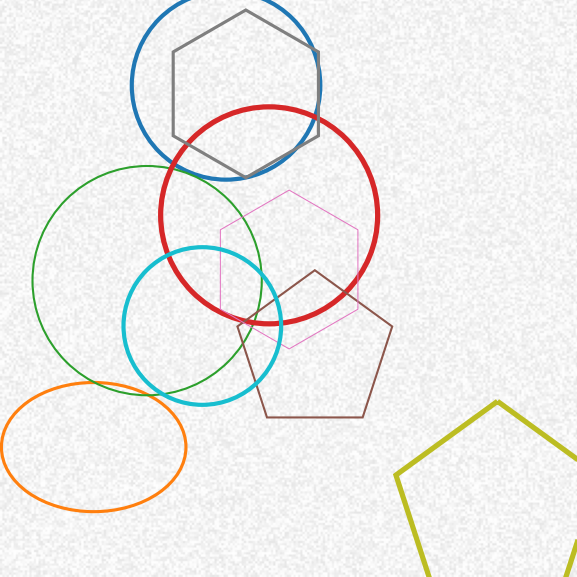[{"shape": "circle", "thickness": 2, "radius": 0.82, "center": [0.391, 0.851]}, {"shape": "oval", "thickness": 1.5, "radius": 0.8, "center": [0.162, 0.225]}, {"shape": "circle", "thickness": 1, "radius": 0.99, "center": [0.255, 0.513]}, {"shape": "circle", "thickness": 2.5, "radius": 0.94, "center": [0.466, 0.626]}, {"shape": "pentagon", "thickness": 1, "radius": 0.7, "center": [0.545, 0.39]}, {"shape": "hexagon", "thickness": 0.5, "radius": 0.69, "center": [0.501, 0.532]}, {"shape": "hexagon", "thickness": 1.5, "radius": 0.73, "center": [0.426, 0.837]}, {"shape": "pentagon", "thickness": 2.5, "radius": 0.92, "center": [0.861, 0.119]}, {"shape": "circle", "thickness": 2, "radius": 0.68, "center": [0.35, 0.435]}]